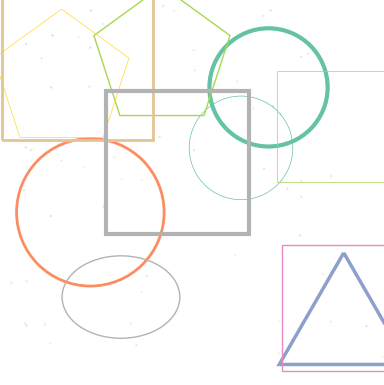[{"shape": "circle", "thickness": 3, "radius": 0.77, "center": [0.697, 0.773]}, {"shape": "circle", "thickness": 0.5, "radius": 0.67, "center": [0.626, 0.616]}, {"shape": "circle", "thickness": 2, "radius": 0.96, "center": [0.235, 0.449]}, {"shape": "triangle", "thickness": 2.5, "radius": 0.97, "center": [0.893, 0.15]}, {"shape": "square", "thickness": 1, "radius": 0.82, "center": [0.895, 0.2]}, {"shape": "square", "thickness": 0.5, "radius": 0.72, "center": [0.864, 0.672]}, {"shape": "pentagon", "thickness": 1, "radius": 0.93, "center": [0.421, 0.85]}, {"shape": "pentagon", "thickness": 0.5, "radius": 0.92, "center": [0.16, 0.792]}, {"shape": "square", "thickness": 2, "radius": 0.98, "center": [0.201, 0.832]}, {"shape": "oval", "thickness": 1, "radius": 0.76, "center": [0.314, 0.228]}, {"shape": "square", "thickness": 3, "radius": 0.93, "center": [0.461, 0.578]}]